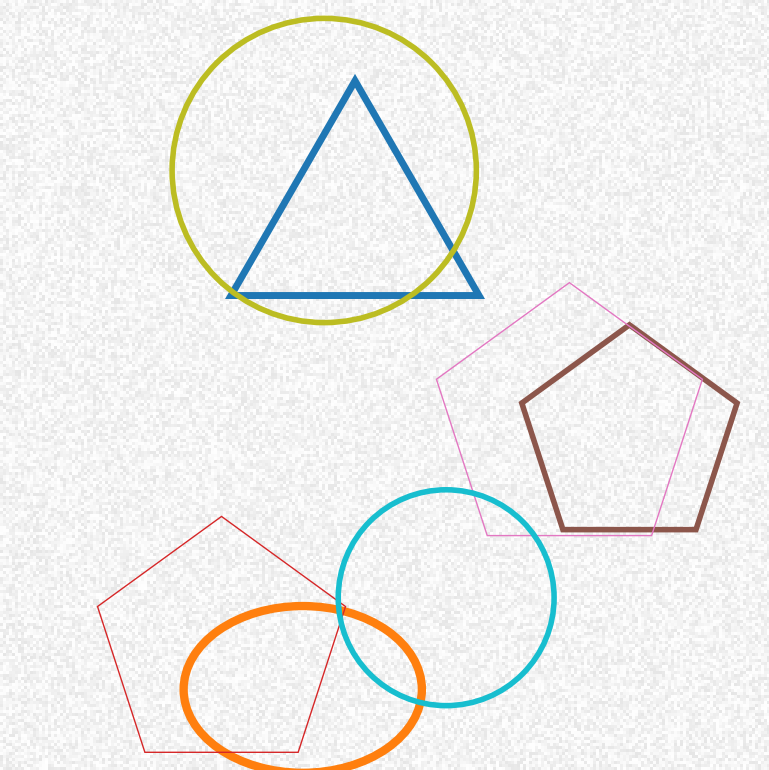[{"shape": "triangle", "thickness": 2.5, "radius": 0.93, "center": [0.461, 0.709]}, {"shape": "oval", "thickness": 3, "radius": 0.77, "center": [0.393, 0.105]}, {"shape": "pentagon", "thickness": 0.5, "radius": 0.85, "center": [0.288, 0.16]}, {"shape": "pentagon", "thickness": 2, "radius": 0.73, "center": [0.817, 0.431]}, {"shape": "pentagon", "thickness": 0.5, "radius": 0.91, "center": [0.739, 0.451]}, {"shape": "circle", "thickness": 2, "radius": 0.99, "center": [0.421, 0.779]}, {"shape": "circle", "thickness": 2, "radius": 0.7, "center": [0.579, 0.224]}]